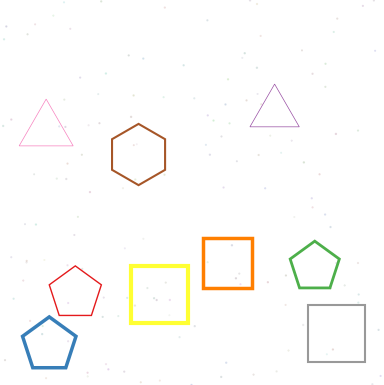[{"shape": "pentagon", "thickness": 1, "radius": 0.36, "center": [0.196, 0.238]}, {"shape": "pentagon", "thickness": 2.5, "radius": 0.36, "center": [0.128, 0.104]}, {"shape": "pentagon", "thickness": 2, "radius": 0.34, "center": [0.818, 0.306]}, {"shape": "triangle", "thickness": 0.5, "radius": 0.37, "center": [0.713, 0.708]}, {"shape": "square", "thickness": 2.5, "radius": 0.32, "center": [0.591, 0.317]}, {"shape": "square", "thickness": 3, "radius": 0.37, "center": [0.414, 0.236]}, {"shape": "hexagon", "thickness": 1.5, "radius": 0.4, "center": [0.36, 0.599]}, {"shape": "triangle", "thickness": 0.5, "radius": 0.41, "center": [0.12, 0.662]}, {"shape": "square", "thickness": 1.5, "radius": 0.37, "center": [0.874, 0.134]}]